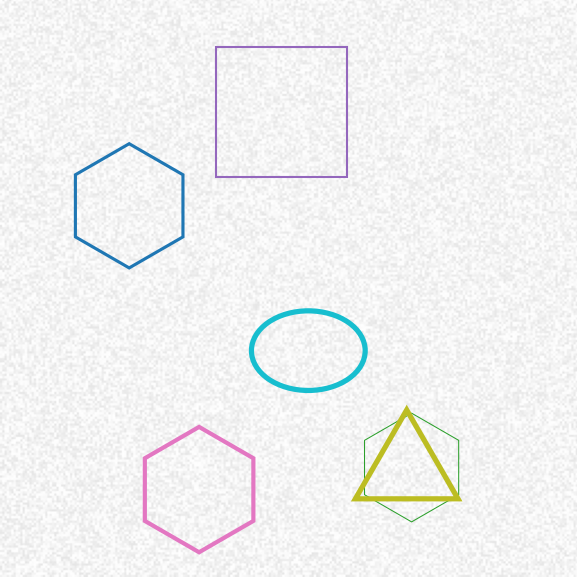[{"shape": "hexagon", "thickness": 1.5, "radius": 0.54, "center": [0.224, 0.643]}, {"shape": "hexagon", "thickness": 0.5, "radius": 0.47, "center": [0.713, 0.19]}, {"shape": "square", "thickness": 1, "radius": 0.57, "center": [0.487, 0.805]}, {"shape": "hexagon", "thickness": 2, "radius": 0.54, "center": [0.345, 0.151]}, {"shape": "triangle", "thickness": 2.5, "radius": 0.51, "center": [0.704, 0.187]}, {"shape": "oval", "thickness": 2.5, "radius": 0.49, "center": [0.534, 0.392]}]